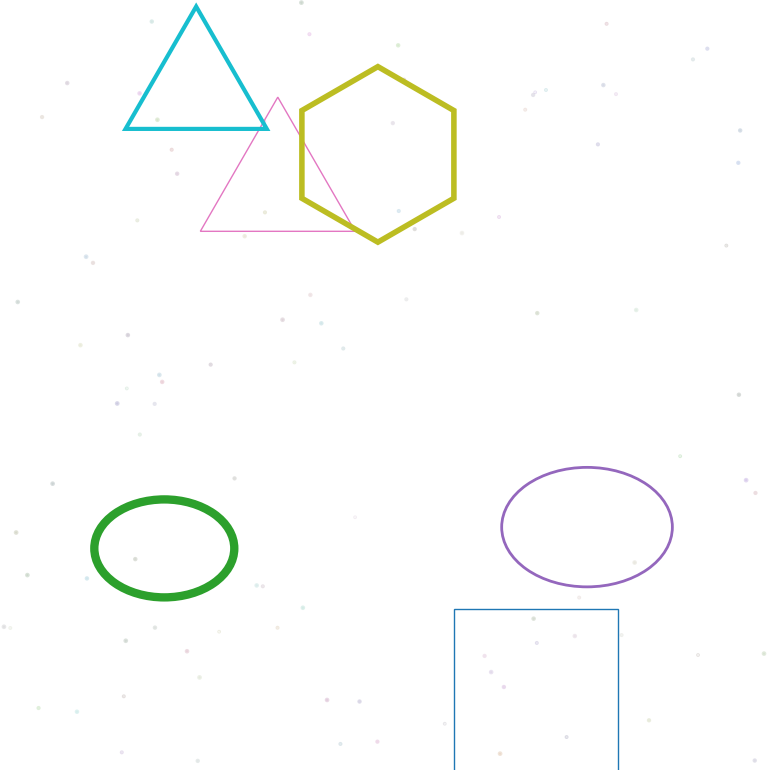[{"shape": "square", "thickness": 0.5, "radius": 0.53, "center": [0.696, 0.103]}, {"shape": "oval", "thickness": 3, "radius": 0.45, "center": [0.213, 0.288]}, {"shape": "oval", "thickness": 1, "radius": 0.55, "center": [0.762, 0.315]}, {"shape": "triangle", "thickness": 0.5, "radius": 0.58, "center": [0.361, 0.758]}, {"shape": "hexagon", "thickness": 2, "radius": 0.57, "center": [0.491, 0.799]}, {"shape": "triangle", "thickness": 1.5, "radius": 0.53, "center": [0.255, 0.886]}]